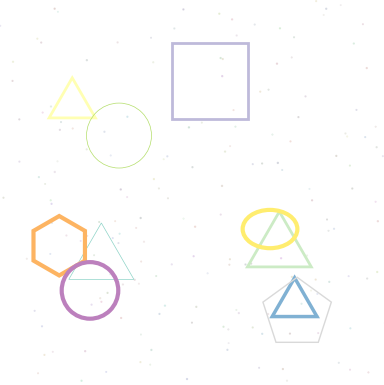[{"shape": "triangle", "thickness": 0.5, "radius": 0.49, "center": [0.263, 0.323]}, {"shape": "triangle", "thickness": 2, "radius": 0.35, "center": [0.188, 0.728]}, {"shape": "square", "thickness": 2, "radius": 0.49, "center": [0.546, 0.789]}, {"shape": "triangle", "thickness": 2.5, "radius": 0.34, "center": [0.765, 0.211]}, {"shape": "hexagon", "thickness": 3, "radius": 0.39, "center": [0.154, 0.362]}, {"shape": "circle", "thickness": 0.5, "radius": 0.42, "center": [0.309, 0.648]}, {"shape": "pentagon", "thickness": 1, "radius": 0.47, "center": [0.772, 0.186]}, {"shape": "circle", "thickness": 3, "radius": 0.37, "center": [0.234, 0.246]}, {"shape": "triangle", "thickness": 2, "radius": 0.48, "center": [0.726, 0.355]}, {"shape": "oval", "thickness": 3, "radius": 0.36, "center": [0.701, 0.405]}]